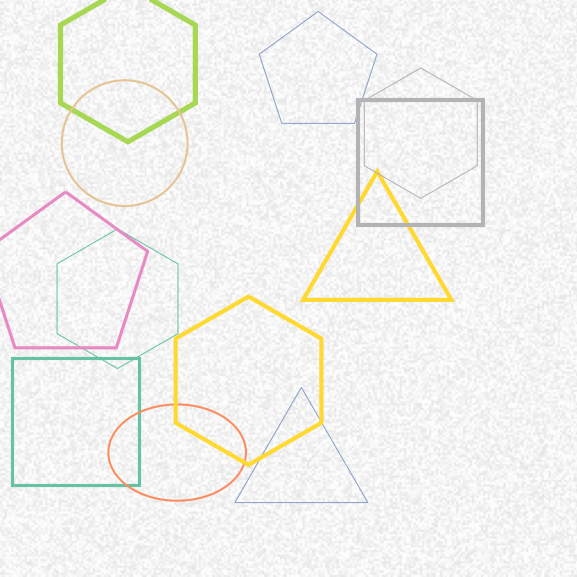[{"shape": "hexagon", "thickness": 0.5, "radius": 0.6, "center": [0.203, 0.482]}, {"shape": "square", "thickness": 1.5, "radius": 0.55, "center": [0.13, 0.269]}, {"shape": "oval", "thickness": 1, "radius": 0.6, "center": [0.307, 0.215]}, {"shape": "pentagon", "thickness": 0.5, "radius": 0.54, "center": [0.551, 0.872]}, {"shape": "triangle", "thickness": 0.5, "radius": 0.66, "center": [0.522, 0.195]}, {"shape": "pentagon", "thickness": 1.5, "radius": 0.75, "center": [0.114, 0.518]}, {"shape": "hexagon", "thickness": 2.5, "radius": 0.67, "center": [0.222, 0.888]}, {"shape": "triangle", "thickness": 2, "radius": 0.74, "center": [0.653, 0.554]}, {"shape": "hexagon", "thickness": 2, "radius": 0.73, "center": [0.43, 0.34]}, {"shape": "circle", "thickness": 1, "radius": 0.54, "center": [0.216, 0.751]}, {"shape": "hexagon", "thickness": 0.5, "radius": 0.56, "center": [0.729, 0.769]}, {"shape": "square", "thickness": 2, "radius": 0.54, "center": [0.729, 0.718]}]